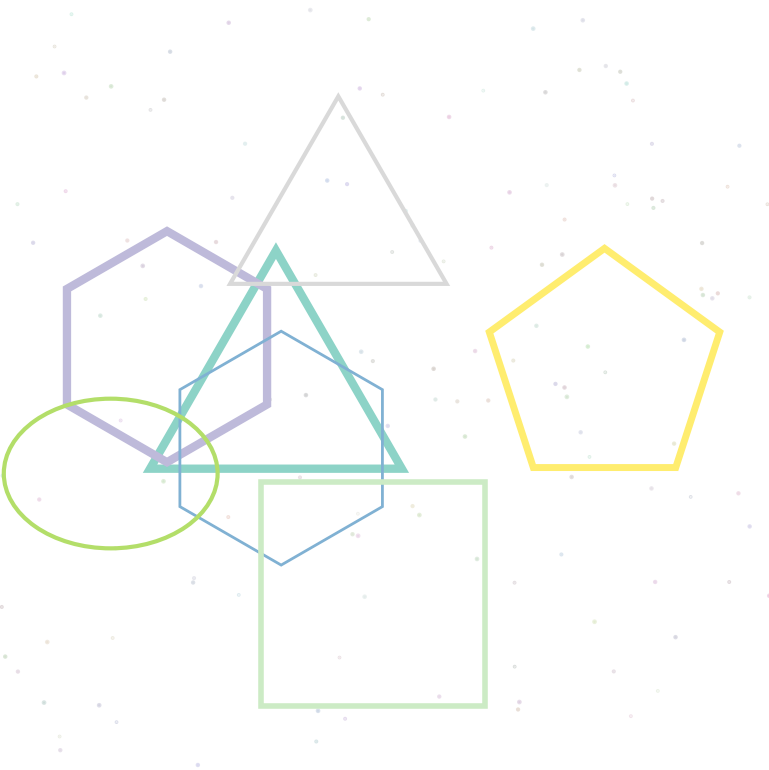[{"shape": "triangle", "thickness": 3, "radius": 0.94, "center": [0.358, 0.486]}, {"shape": "hexagon", "thickness": 3, "radius": 0.75, "center": [0.217, 0.55]}, {"shape": "hexagon", "thickness": 1, "radius": 0.76, "center": [0.365, 0.418]}, {"shape": "oval", "thickness": 1.5, "radius": 0.69, "center": [0.144, 0.385]}, {"shape": "triangle", "thickness": 1.5, "radius": 0.81, "center": [0.439, 0.713]}, {"shape": "square", "thickness": 2, "radius": 0.73, "center": [0.484, 0.228]}, {"shape": "pentagon", "thickness": 2.5, "radius": 0.79, "center": [0.785, 0.52]}]